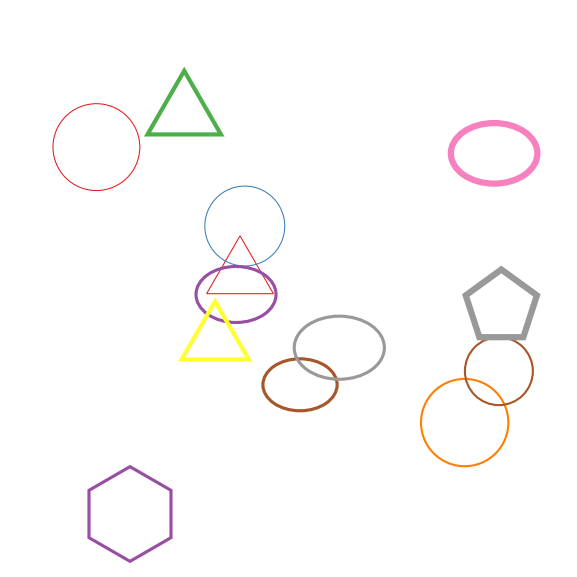[{"shape": "circle", "thickness": 0.5, "radius": 0.38, "center": [0.167, 0.744]}, {"shape": "triangle", "thickness": 0.5, "radius": 0.33, "center": [0.416, 0.524]}, {"shape": "circle", "thickness": 0.5, "radius": 0.35, "center": [0.424, 0.608]}, {"shape": "triangle", "thickness": 2, "radius": 0.37, "center": [0.319, 0.803]}, {"shape": "hexagon", "thickness": 1.5, "radius": 0.41, "center": [0.225, 0.109]}, {"shape": "oval", "thickness": 1.5, "radius": 0.35, "center": [0.409, 0.489]}, {"shape": "circle", "thickness": 1, "radius": 0.38, "center": [0.805, 0.267]}, {"shape": "triangle", "thickness": 2, "radius": 0.34, "center": [0.373, 0.41]}, {"shape": "circle", "thickness": 1, "radius": 0.29, "center": [0.864, 0.356]}, {"shape": "oval", "thickness": 1.5, "radius": 0.32, "center": [0.52, 0.333]}, {"shape": "oval", "thickness": 3, "radius": 0.37, "center": [0.856, 0.734]}, {"shape": "oval", "thickness": 1.5, "radius": 0.39, "center": [0.588, 0.397]}, {"shape": "pentagon", "thickness": 3, "radius": 0.32, "center": [0.868, 0.468]}]